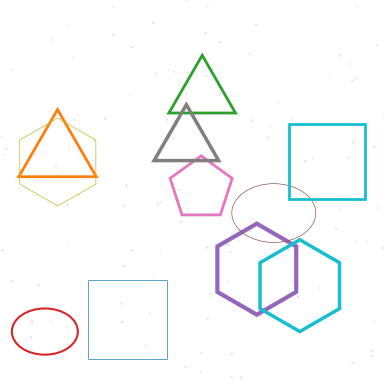[{"shape": "square", "thickness": 0.5, "radius": 0.51, "center": [0.33, 0.17]}, {"shape": "triangle", "thickness": 2, "radius": 0.58, "center": [0.149, 0.599]}, {"shape": "triangle", "thickness": 2, "radius": 0.5, "center": [0.525, 0.756]}, {"shape": "oval", "thickness": 1.5, "radius": 0.43, "center": [0.117, 0.139]}, {"shape": "hexagon", "thickness": 3, "radius": 0.59, "center": [0.667, 0.301]}, {"shape": "oval", "thickness": 0.5, "radius": 0.55, "center": [0.711, 0.447]}, {"shape": "pentagon", "thickness": 2, "radius": 0.42, "center": [0.522, 0.51]}, {"shape": "triangle", "thickness": 2.5, "radius": 0.48, "center": [0.484, 0.631]}, {"shape": "hexagon", "thickness": 0.5, "radius": 0.57, "center": [0.15, 0.579]}, {"shape": "hexagon", "thickness": 2.5, "radius": 0.6, "center": [0.779, 0.258]}, {"shape": "square", "thickness": 2, "radius": 0.49, "center": [0.85, 0.581]}]